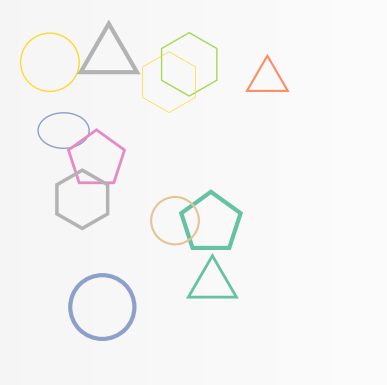[{"shape": "triangle", "thickness": 2, "radius": 0.36, "center": [0.548, 0.264]}, {"shape": "pentagon", "thickness": 3, "radius": 0.4, "center": [0.544, 0.421]}, {"shape": "triangle", "thickness": 1.5, "radius": 0.3, "center": [0.69, 0.794]}, {"shape": "oval", "thickness": 1, "radius": 0.33, "center": [0.164, 0.661]}, {"shape": "circle", "thickness": 3, "radius": 0.41, "center": [0.264, 0.202]}, {"shape": "pentagon", "thickness": 2, "radius": 0.38, "center": [0.249, 0.587]}, {"shape": "hexagon", "thickness": 1, "radius": 0.41, "center": [0.488, 0.833]}, {"shape": "hexagon", "thickness": 0.5, "radius": 0.39, "center": [0.436, 0.787]}, {"shape": "circle", "thickness": 1, "radius": 0.38, "center": [0.129, 0.838]}, {"shape": "circle", "thickness": 1.5, "radius": 0.31, "center": [0.452, 0.427]}, {"shape": "triangle", "thickness": 3, "radius": 0.42, "center": [0.281, 0.855]}, {"shape": "hexagon", "thickness": 2.5, "radius": 0.38, "center": [0.212, 0.482]}]